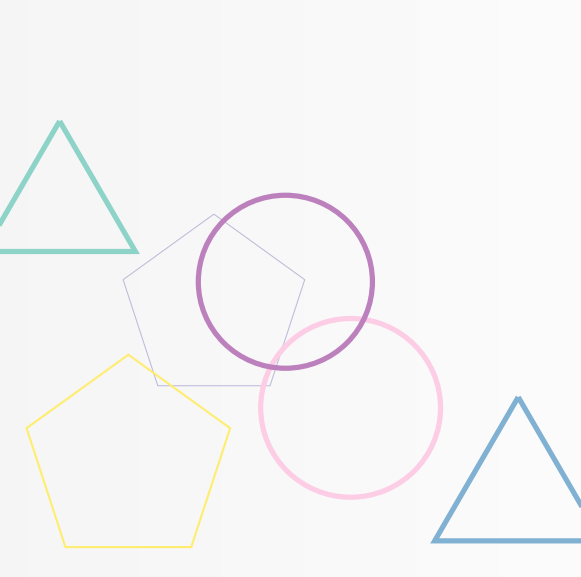[{"shape": "triangle", "thickness": 2.5, "radius": 0.75, "center": [0.103, 0.639]}, {"shape": "pentagon", "thickness": 0.5, "radius": 0.82, "center": [0.368, 0.464]}, {"shape": "triangle", "thickness": 2.5, "radius": 0.83, "center": [0.892, 0.146]}, {"shape": "circle", "thickness": 2.5, "radius": 0.77, "center": [0.603, 0.293]}, {"shape": "circle", "thickness": 2.5, "radius": 0.75, "center": [0.491, 0.511]}, {"shape": "pentagon", "thickness": 1, "radius": 0.92, "center": [0.221, 0.201]}]